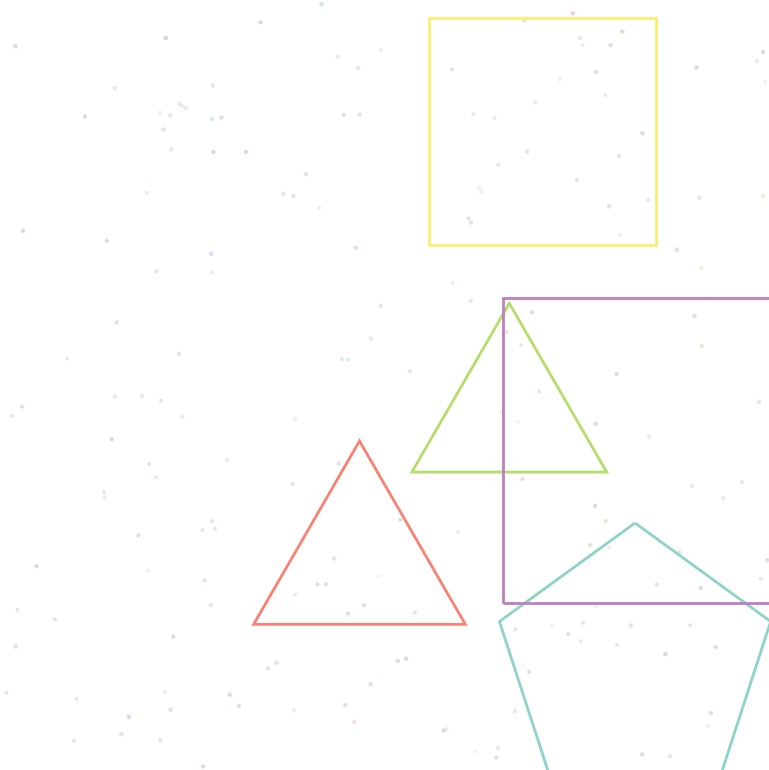[{"shape": "pentagon", "thickness": 1, "radius": 0.93, "center": [0.825, 0.136]}, {"shape": "triangle", "thickness": 1, "radius": 0.79, "center": [0.467, 0.269]}, {"shape": "triangle", "thickness": 1, "radius": 0.73, "center": [0.661, 0.46]}, {"shape": "square", "thickness": 1, "radius": 0.99, "center": [0.851, 0.415]}, {"shape": "square", "thickness": 1, "radius": 0.74, "center": [0.704, 0.83]}]